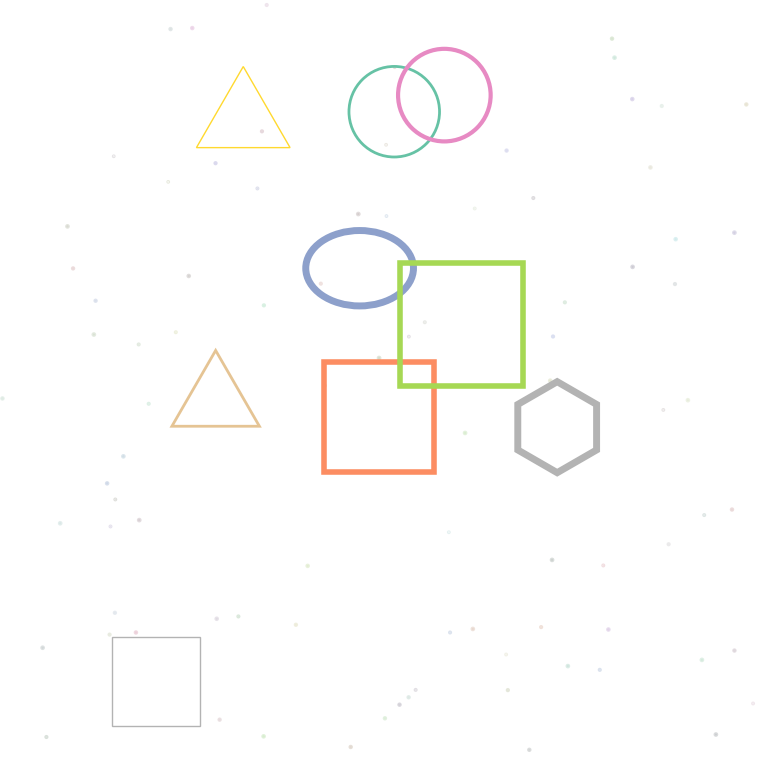[{"shape": "circle", "thickness": 1, "radius": 0.29, "center": [0.512, 0.855]}, {"shape": "square", "thickness": 2, "radius": 0.36, "center": [0.492, 0.459]}, {"shape": "oval", "thickness": 2.5, "radius": 0.35, "center": [0.467, 0.652]}, {"shape": "circle", "thickness": 1.5, "radius": 0.3, "center": [0.577, 0.876]}, {"shape": "square", "thickness": 2, "radius": 0.4, "center": [0.599, 0.579]}, {"shape": "triangle", "thickness": 0.5, "radius": 0.35, "center": [0.316, 0.843]}, {"shape": "triangle", "thickness": 1, "radius": 0.33, "center": [0.28, 0.479]}, {"shape": "hexagon", "thickness": 2.5, "radius": 0.3, "center": [0.724, 0.445]}, {"shape": "square", "thickness": 0.5, "radius": 0.29, "center": [0.203, 0.115]}]